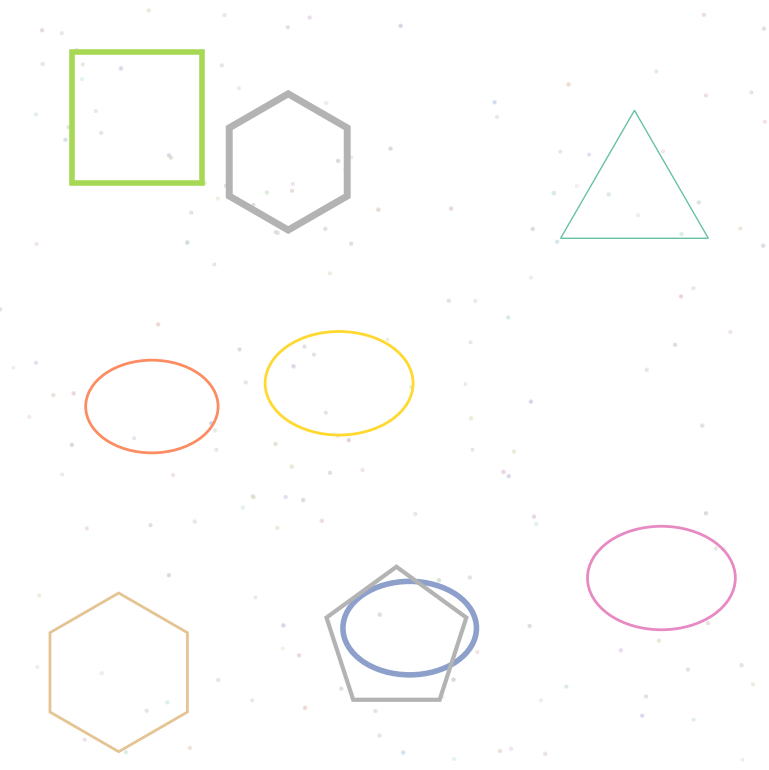[{"shape": "triangle", "thickness": 0.5, "radius": 0.55, "center": [0.824, 0.746]}, {"shape": "oval", "thickness": 1, "radius": 0.43, "center": [0.197, 0.472]}, {"shape": "oval", "thickness": 2, "radius": 0.43, "center": [0.532, 0.184]}, {"shape": "oval", "thickness": 1, "radius": 0.48, "center": [0.859, 0.249]}, {"shape": "square", "thickness": 2, "radius": 0.42, "center": [0.178, 0.848]}, {"shape": "oval", "thickness": 1, "radius": 0.48, "center": [0.44, 0.502]}, {"shape": "hexagon", "thickness": 1, "radius": 0.52, "center": [0.154, 0.127]}, {"shape": "hexagon", "thickness": 2.5, "radius": 0.44, "center": [0.374, 0.79]}, {"shape": "pentagon", "thickness": 1.5, "radius": 0.48, "center": [0.515, 0.168]}]